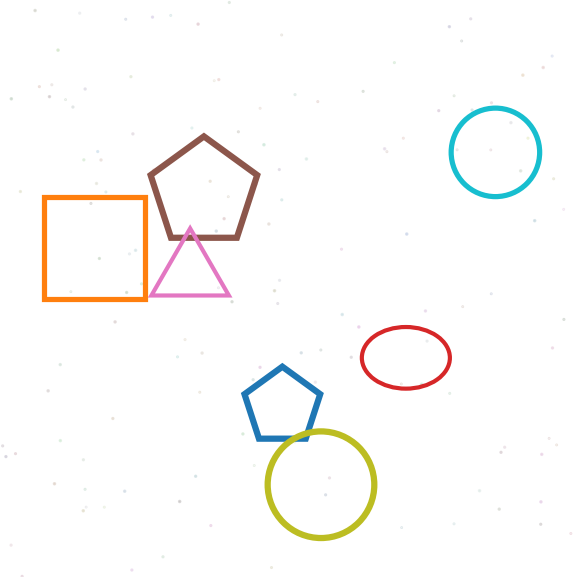[{"shape": "pentagon", "thickness": 3, "radius": 0.34, "center": [0.489, 0.295]}, {"shape": "square", "thickness": 2.5, "radius": 0.44, "center": [0.164, 0.57]}, {"shape": "oval", "thickness": 2, "radius": 0.38, "center": [0.703, 0.38]}, {"shape": "pentagon", "thickness": 3, "radius": 0.49, "center": [0.353, 0.666]}, {"shape": "triangle", "thickness": 2, "radius": 0.39, "center": [0.329, 0.526]}, {"shape": "circle", "thickness": 3, "radius": 0.46, "center": [0.556, 0.16]}, {"shape": "circle", "thickness": 2.5, "radius": 0.38, "center": [0.858, 0.735]}]